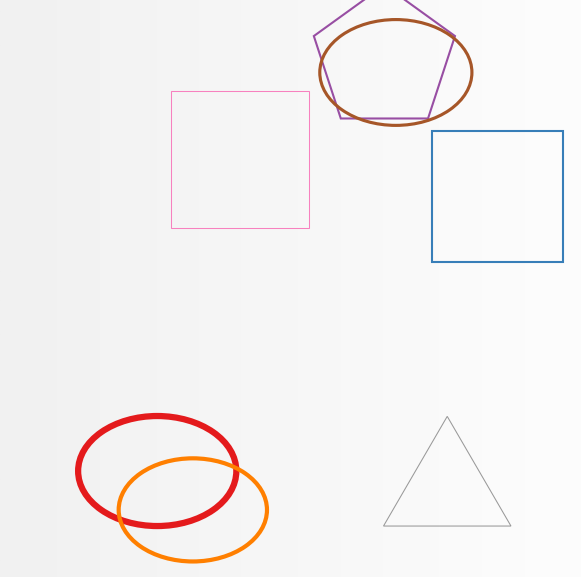[{"shape": "oval", "thickness": 3, "radius": 0.68, "center": [0.27, 0.184]}, {"shape": "square", "thickness": 1, "radius": 0.57, "center": [0.856, 0.659]}, {"shape": "pentagon", "thickness": 1, "radius": 0.64, "center": [0.661, 0.897]}, {"shape": "oval", "thickness": 2, "radius": 0.64, "center": [0.332, 0.116]}, {"shape": "oval", "thickness": 1.5, "radius": 0.65, "center": [0.681, 0.874]}, {"shape": "square", "thickness": 0.5, "radius": 0.59, "center": [0.413, 0.723]}, {"shape": "triangle", "thickness": 0.5, "radius": 0.63, "center": [0.769, 0.152]}]